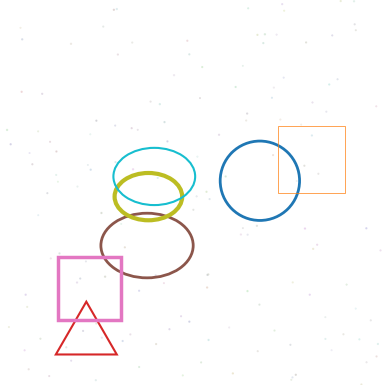[{"shape": "circle", "thickness": 2, "radius": 0.52, "center": [0.675, 0.531]}, {"shape": "square", "thickness": 0.5, "radius": 0.43, "center": [0.809, 0.586]}, {"shape": "triangle", "thickness": 1.5, "radius": 0.46, "center": [0.224, 0.125]}, {"shape": "oval", "thickness": 2, "radius": 0.6, "center": [0.382, 0.362]}, {"shape": "square", "thickness": 2.5, "radius": 0.41, "center": [0.233, 0.25]}, {"shape": "oval", "thickness": 3, "radius": 0.44, "center": [0.385, 0.489]}, {"shape": "oval", "thickness": 1.5, "radius": 0.53, "center": [0.401, 0.542]}]